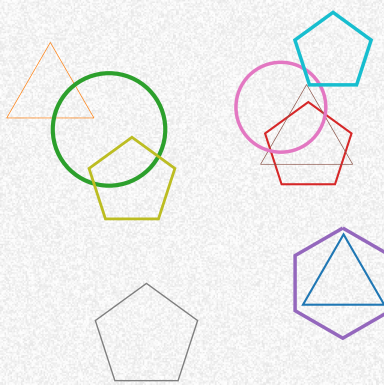[{"shape": "triangle", "thickness": 1.5, "radius": 0.61, "center": [0.892, 0.269]}, {"shape": "triangle", "thickness": 0.5, "radius": 0.65, "center": [0.131, 0.759]}, {"shape": "circle", "thickness": 3, "radius": 0.73, "center": [0.283, 0.664]}, {"shape": "pentagon", "thickness": 1.5, "radius": 0.59, "center": [0.801, 0.617]}, {"shape": "hexagon", "thickness": 2.5, "radius": 0.72, "center": [0.89, 0.265]}, {"shape": "triangle", "thickness": 0.5, "radius": 0.69, "center": [0.796, 0.642]}, {"shape": "circle", "thickness": 2.5, "radius": 0.58, "center": [0.73, 0.721]}, {"shape": "pentagon", "thickness": 1, "radius": 0.7, "center": [0.38, 0.124]}, {"shape": "pentagon", "thickness": 2, "radius": 0.59, "center": [0.343, 0.526]}, {"shape": "pentagon", "thickness": 2.5, "radius": 0.52, "center": [0.865, 0.864]}]